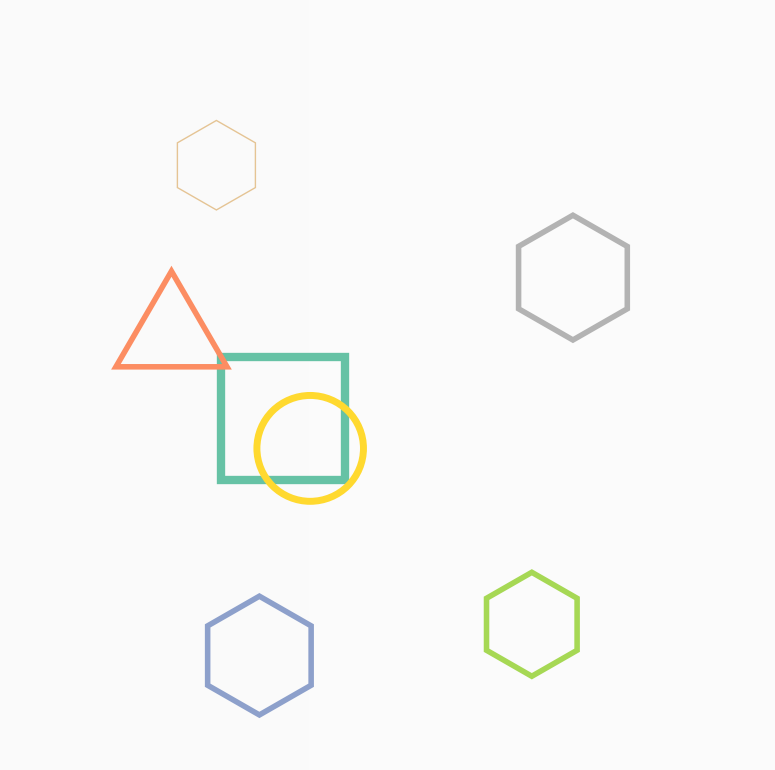[{"shape": "square", "thickness": 3, "radius": 0.4, "center": [0.365, 0.456]}, {"shape": "triangle", "thickness": 2, "radius": 0.41, "center": [0.221, 0.565]}, {"shape": "hexagon", "thickness": 2, "radius": 0.39, "center": [0.335, 0.149]}, {"shape": "hexagon", "thickness": 2, "radius": 0.34, "center": [0.686, 0.189]}, {"shape": "circle", "thickness": 2.5, "radius": 0.34, "center": [0.4, 0.418]}, {"shape": "hexagon", "thickness": 0.5, "radius": 0.29, "center": [0.279, 0.785]}, {"shape": "hexagon", "thickness": 2, "radius": 0.4, "center": [0.739, 0.639]}]